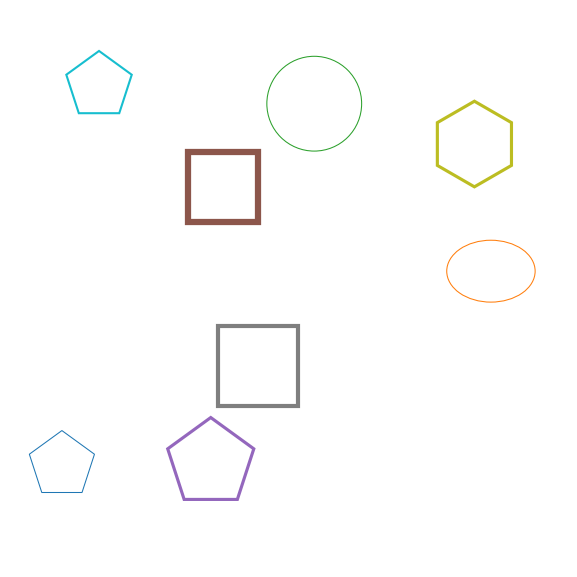[{"shape": "pentagon", "thickness": 0.5, "radius": 0.3, "center": [0.107, 0.194]}, {"shape": "oval", "thickness": 0.5, "radius": 0.38, "center": [0.85, 0.53]}, {"shape": "circle", "thickness": 0.5, "radius": 0.41, "center": [0.544, 0.82]}, {"shape": "pentagon", "thickness": 1.5, "radius": 0.39, "center": [0.365, 0.198]}, {"shape": "square", "thickness": 3, "radius": 0.3, "center": [0.387, 0.676]}, {"shape": "square", "thickness": 2, "radius": 0.35, "center": [0.447, 0.365]}, {"shape": "hexagon", "thickness": 1.5, "radius": 0.37, "center": [0.821, 0.75]}, {"shape": "pentagon", "thickness": 1, "radius": 0.3, "center": [0.171, 0.851]}]